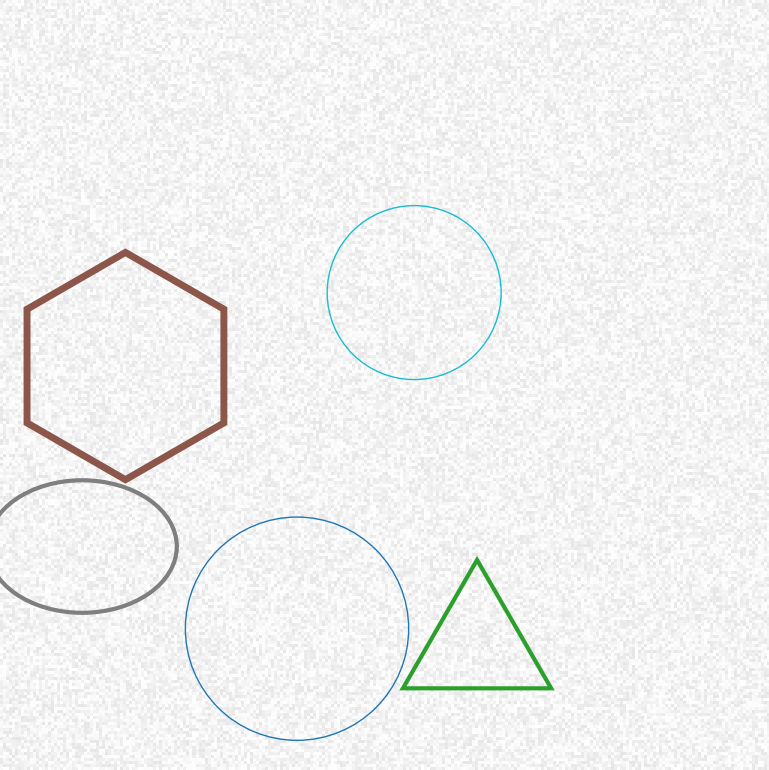[{"shape": "circle", "thickness": 0.5, "radius": 0.72, "center": [0.386, 0.183]}, {"shape": "triangle", "thickness": 1.5, "radius": 0.56, "center": [0.62, 0.162]}, {"shape": "hexagon", "thickness": 2.5, "radius": 0.74, "center": [0.163, 0.525]}, {"shape": "oval", "thickness": 1.5, "radius": 0.61, "center": [0.107, 0.29]}, {"shape": "circle", "thickness": 0.5, "radius": 0.56, "center": [0.538, 0.62]}]